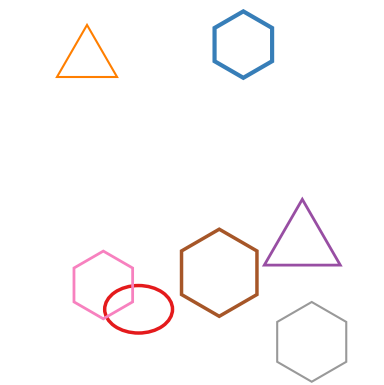[{"shape": "oval", "thickness": 2.5, "radius": 0.44, "center": [0.36, 0.197]}, {"shape": "hexagon", "thickness": 3, "radius": 0.43, "center": [0.632, 0.884]}, {"shape": "triangle", "thickness": 2, "radius": 0.57, "center": [0.785, 0.368]}, {"shape": "triangle", "thickness": 1.5, "radius": 0.45, "center": [0.226, 0.845]}, {"shape": "hexagon", "thickness": 2.5, "radius": 0.57, "center": [0.569, 0.292]}, {"shape": "hexagon", "thickness": 2, "radius": 0.44, "center": [0.268, 0.26]}, {"shape": "hexagon", "thickness": 1.5, "radius": 0.52, "center": [0.81, 0.112]}]